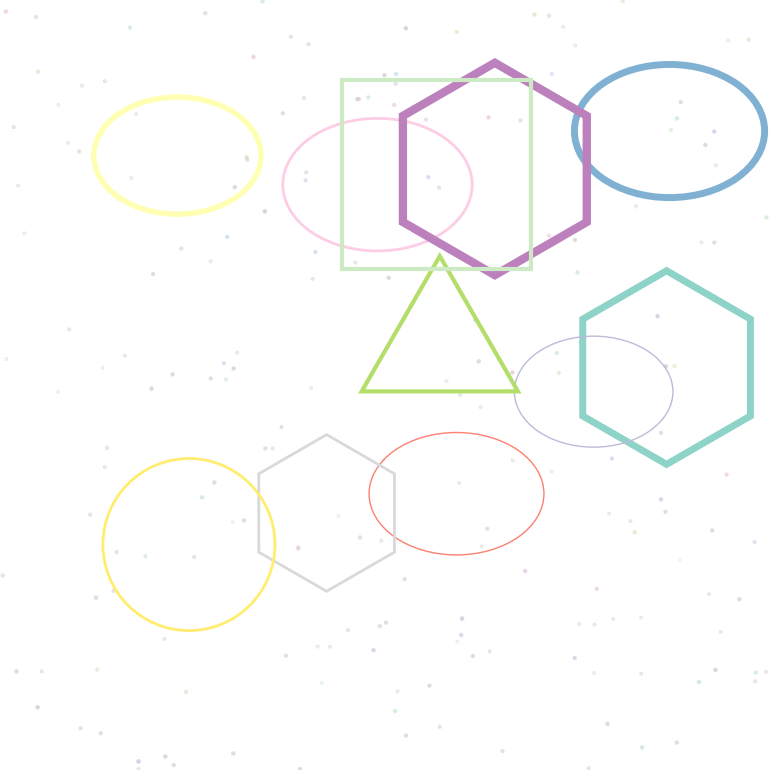[{"shape": "hexagon", "thickness": 2.5, "radius": 0.63, "center": [0.866, 0.523]}, {"shape": "oval", "thickness": 2, "radius": 0.54, "center": [0.23, 0.798]}, {"shape": "oval", "thickness": 0.5, "radius": 0.51, "center": [0.771, 0.491]}, {"shape": "oval", "thickness": 0.5, "radius": 0.57, "center": [0.593, 0.359]}, {"shape": "oval", "thickness": 2.5, "radius": 0.62, "center": [0.87, 0.83]}, {"shape": "triangle", "thickness": 1.5, "radius": 0.59, "center": [0.571, 0.55]}, {"shape": "oval", "thickness": 1, "radius": 0.61, "center": [0.49, 0.76]}, {"shape": "hexagon", "thickness": 1, "radius": 0.51, "center": [0.424, 0.334]}, {"shape": "hexagon", "thickness": 3, "radius": 0.69, "center": [0.643, 0.781]}, {"shape": "square", "thickness": 1.5, "radius": 0.61, "center": [0.567, 0.774]}, {"shape": "circle", "thickness": 1, "radius": 0.56, "center": [0.245, 0.293]}]